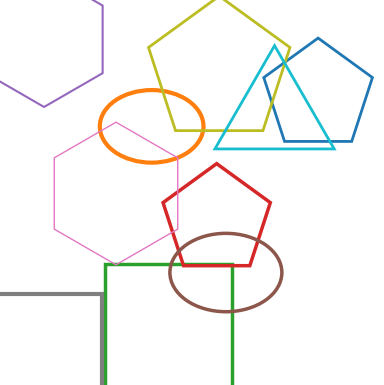[{"shape": "pentagon", "thickness": 2, "radius": 0.74, "center": [0.826, 0.753]}, {"shape": "oval", "thickness": 3, "radius": 0.67, "center": [0.394, 0.672]}, {"shape": "square", "thickness": 2.5, "radius": 0.83, "center": [0.439, 0.15]}, {"shape": "pentagon", "thickness": 2.5, "radius": 0.73, "center": [0.563, 0.428]}, {"shape": "hexagon", "thickness": 1.5, "radius": 0.88, "center": [0.114, 0.898]}, {"shape": "oval", "thickness": 2.5, "radius": 0.73, "center": [0.587, 0.292]}, {"shape": "hexagon", "thickness": 1, "radius": 0.93, "center": [0.301, 0.497]}, {"shape": "square", "thickness": 3, "radius": 0.67, "center": [0.13, 0.102]}, {"shape": "pentagon", "thickness": 2, "radius": 0.97, "center": [0.569, 0.817]}, {"shape": "triangle", "thickness": 2, "radius": 0.89, "center": [0.713, 0.703]}]